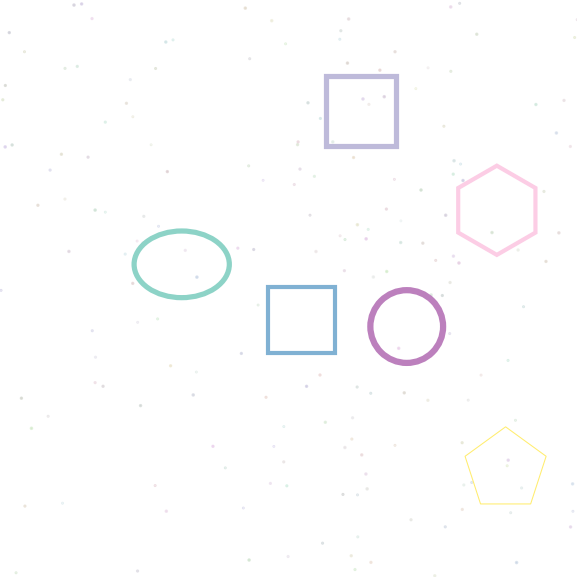[{"shape": "oval", "thickness": 2.5, "radius": 0.41, "center": [0.315, 0.541]}, {"shape": "square", "thickness": 2.5, "radius": 0.3, "center": [0.625, 0.807]}, {"shape": "square", "thickness": 2, "radius": 0.29, "center": [0.522, 0.445]}, {"shape": "hexagon", "thickness": 2, "radius": 0.39, "center": [0.86, 0.635]}, {"shape": "circle", "thickness": 3, "radius": 0.31, "center": [0.704, 0.434]}, {"shape": "pentagon", "thickness": 0.5, "radius": 0.37, "center": [0.875, 0.186]}]